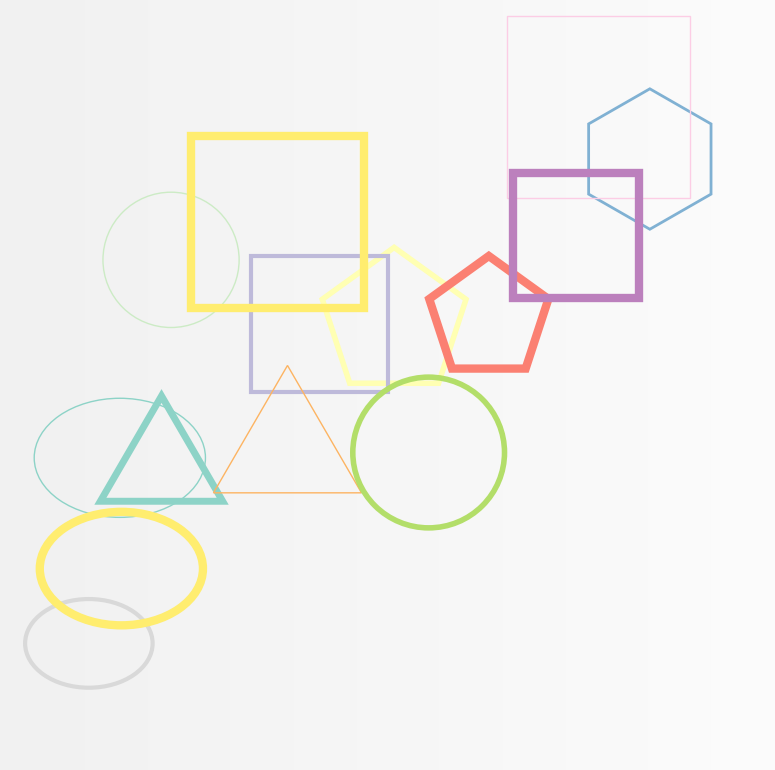[{"shape": "triangle", "thickness": 2.5, "radius": 0.46, "center": [0.208, 0.395]}, {"shape": "oval", "thickness": 0.5, "radius": 0.55, "center": [0.155, 0.405]}, {"shape": "pentagon", "thickness": 2, "radius": 0.49, "center": [0.509, 0.581]}, {"shape": "square", "thickness": 1.5, "radius": 0.44, "center": [0.412, 0.579]}, {"shape": "pentagon", "thickness": 3, "radius": 0.4, "center": [0.631, 0.587]}, {"shape": "hexagon", "thickness": 1, "radius": 0.46, "center": [0.838, 0.793]}, {"shape": "triangle", "thickness": 0.5, "radius": 0.55, "center": [0.371, 0.415]}, {"shape": "circle", "thickness": 2, "radius": 0.49, "center": [0.553, 0.412]}, {"shape": "square", "thickness": 0.5, "radius": 0.59, "center": [0.773, 0.861]}, {"shape": "oval", "thickness": 1.5, "radius": 0.41, "center": [0.115, 0.164]}, {"shape": "square", "thickness": 3, "radius": 0.41, "center": [0.743, 0.694]}, {"shape": "circle", "thickness": 0.5, "radius": 0.44, "center": [0.221, 0.663]}, {"shape": "square", "thickness": 3, "radius": 0.56, "center": [0.358, 0.711]}, {"shape": "oval", "thickness": 3, "radius": 0.53, "center": [0.157, 0.262]}]